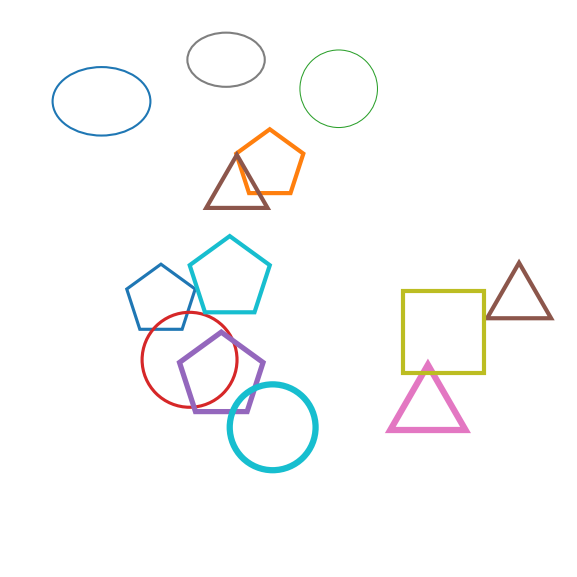[{"shape": "oval", "thickness": 1, "radius": 0.42, "center": [0.176, 0.824]}, {"shape": "pentagon", "thickness": 1.5, "radius": 0.31, "center": [0.279, 0.479]}, {"shape": "pentagon", "thickness": 2, "radius": 0.31, "center": [0.467, 0.714]}, {"shape": "circle", "thickness": 0.5, "radius": 0.34, "center": [0.586, 0.845]}, {"shape": "circle", "thickness": 1.5, "radius": 0.41, "center": [0.328, 0.376]}, {"shape": "pentagon", "thickness": 2.5, "radius": 0.38, "center": [0.383, 0.348]}, {"shape": "triangle", "thickness": 2, "radius": 0.31, "center": [0.41, 0.67]}, {"shape": "triangle", "thickness": 2, "radius": 0.32, "center": [0.899, 0.48]}, {"shape": "triangle", "thickness": 3, "radius": 0.38, "center": [0.741, 0.292]}, {"shape": "oval", "thickness": 1, "radius": 0.34, "center": [0.391, 0.896]}, {"shape": "square", "thickness": 2, "radius": 0.35, "center": [0.768, 0.425]}, {"shape": "pentagon", "thickness": 2, "radius": 0.36, "center": [0.398, 0.517]}, {"shape": "circle", "thickness": 3, "radius": 0.37, "center": [0.472, 0.259]}]